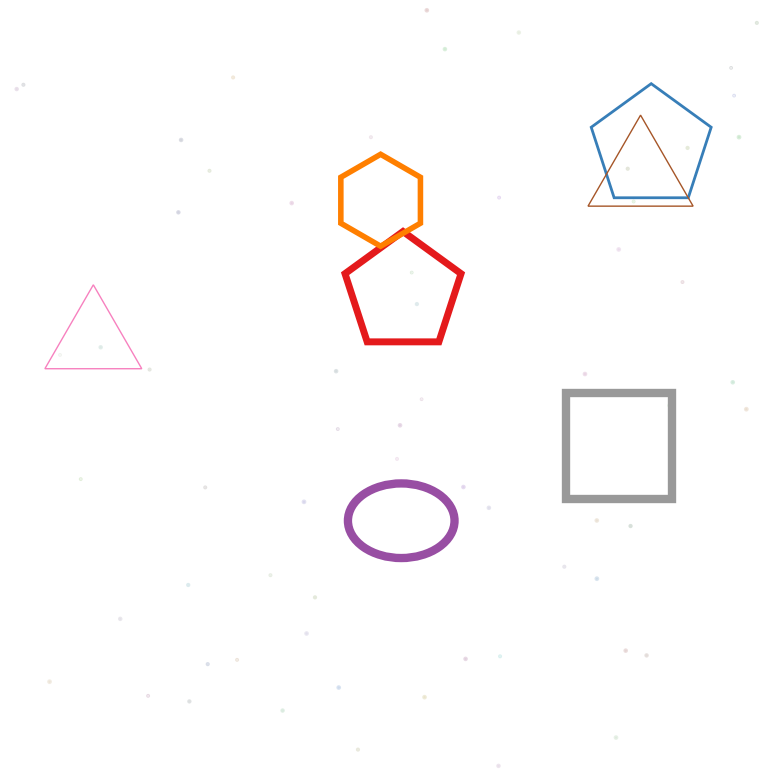[{"shape": "pentagon", "thickness": 2.5, "radius": 0.4, "center": [0.523, 0.62]}, {"shape": "pentagon", "thickness": 1, "radius": 0.41, "center": [0.846, 0.809]}, {"shape": "oval", "thickness": 3, "radius": 0.35, "center": [0.521, 0.324]}, {"shape": "hexagon", "thickness": 2, "radius": 0.3, "center": [0.494, 0.74]}, {"shape": "triangle", "thickness": 0.5, "radius": 0.39, "center": [0.832, 0.772]}, {"shape": "triangle", "thickness": 0.5, "radius": 0.36, "center": [0.121, 0.557]}, {"shape": "square", "thickness": 3, "radius": 0.34, "center": [0.804, 0.42]}]